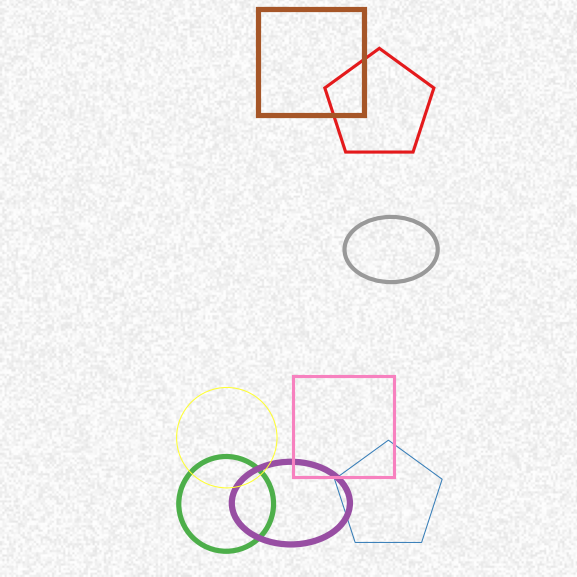[{"shape": "pentagon", "thickness": 1.5, "radius": 0.5, "center": [0.657, 0.816]}, {"shape": "pentagon", "thickness": 0.5, "radius": 0.49, "center": [0.673, 0.139]}, {"shape": "circle", "thickness": 2.5, "radius": 0.41, "center": [0.392, 0.127]}, {"shape": "oval", "thickness": 3, "radius": 0.51, "center": [0.504, 0.128]}, {"shape": "circle", "thickness": 0.5, "radius": 0.43, "center": [0.393, 0.241]}, {"shape": "square", "thickness": 2.5, "radius": 0.46, "center": [0.539, 0.892]}, {"shape": "square", "thickness": 1.5, "radius": 0.44, "center": [0.594, 0.26]}, {"shape": "oval", "thickness": 2, "radius": 0.4, "center": [0.677, 0.567]}]